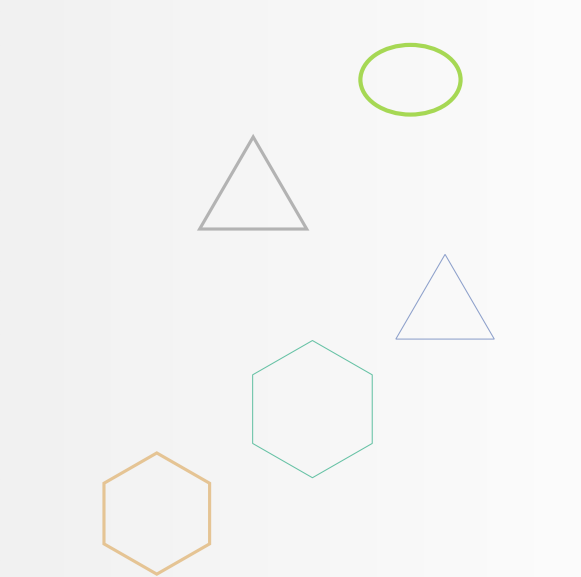[{"shape": "hexagon", "thickness": 0.5, "radius": 0.59, "center": [0.538, 0.291]}, {"shape": "triangle", "thickness": 0.5, "radius": 0.49, "center": [0.766, 0.461]}, {"shape": "oval", "thickness": 2, "radius": 0.43, "center": [0.706, 0.861]}, {"shape": "hexagon", "thickness": 1.5, "radius": 0.52, "center": [0.27, 0.11]}, {"shape": "triangle", "thickness": 1.5, "radius": 0.53, "center": [0.436, 0.656]}]